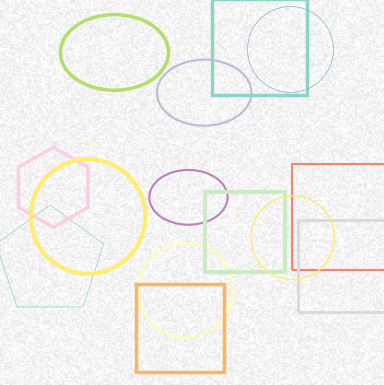[{"shape": "pentagon", "thickness": 0.5, "radius": 0.73, "center": [0.13, 0.321]}, {"shape": "square", "thickness": 2.5, "radius": 0.62, "center": [0.674, 0.878]}, {"shape": "circle", "thickness": 1.5, "radius": 0.62, "center": [0.481, 0.246]}, {"shape": "oval", "thickness": 1.5, "radius": 0.61, "center": [0.53, 0.759]}, {"shape": "square", "thickness": 1.5, "radius": 0.69, "center": [0.898, 0.437]}, {"shape": "circle", "thickness": 0.5, "radius": 0.56, "center": [0.754, 0.871]}, {"shape": "square", "thickness": 2.5, "radius": 0.57, "center": [0.467, 0.147]}, {"shape": "oval", "thickness": 2.5, "radius": 0.7, "center": [0.297, 0.864]}, {"shape": "hexagon", "thickness": 2.5, "radius": 0.52, "center": [0.138, 0.513]}, {"shape": "square", "thickness": 2, "radius": 0.6, "center": [0.893, 0.309]}, {"shape": "oval", "thickness": 1.5, "radius": 0.51, "center": [0.489, 0.487]}, {"shape": "square", "thickness": 3, "radius": 0.52, "center": [0.637, 0.397]}, {"shape": "circle", "thickness": 3, "radius": 0.74, "center": [0.228, 0.438]}, {"shape": "circle", "thickness": 1, "radius": 0.54, "center": [0.76, 0.383]}]